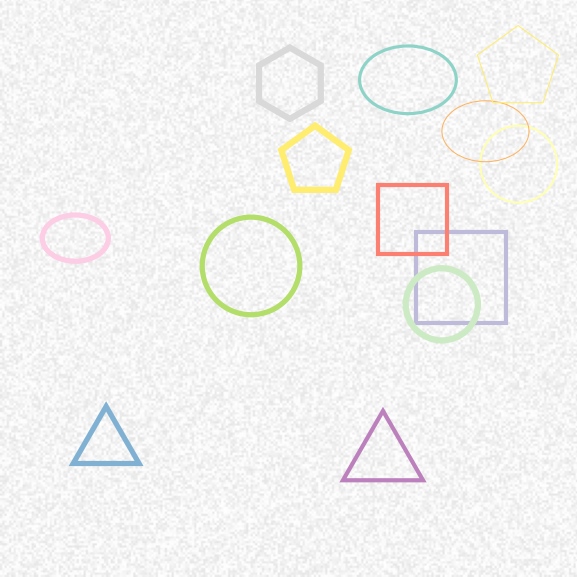[{"shape": "oval", "thickness": 1.5, "radius": 0.42, "center": [0.706, 0.861]}, {"shape": "circle", "thickness": 1, "radius": 0.33, "center": [0.898, 0.715]}, {"shape": "square", "thickness": 2, "radius": 0.39, "center": [0.799, 0.519]}, {"shape": "square", "thickness": 2, "radius": 0.3, "center": [0.715, 0.619]}, {"shape": "triangle", "thickness": 2.5, "radius": 0.33, "center": [0.184, 0.23]}, {"shape": "oval", "thickness": 0.5, "radius": 0.38, "center": [0.841, 0.772]}, {"shape": "circle", "thickness": 2.5, "radius": 0.42, "center": [0.435, 0.539]}, {"shape": "oval", "thickness": 2.5, "radius": 0.29, "center": [0.13, 0.587]}, {"shape": "hexagon", "thickness": 3, "radius": 0.31, "center": [0.502, 0.855]}, {"shape": "triangle", "thickness": 2, "radius": 0.4, "center": [0.663, 0.208]}, {"shape": "circle", "thickness": 3, "radius": 0.31, "center": [0.765, 0.472]}, {"shape": "pentagon", "thickness": 3, "radius": 0.31, "center": [0.546, 0.72]}, {"shape": "pentagon", "thickness": 0.5, "radius": 0.37, "center": [0.897, 0.881]}]